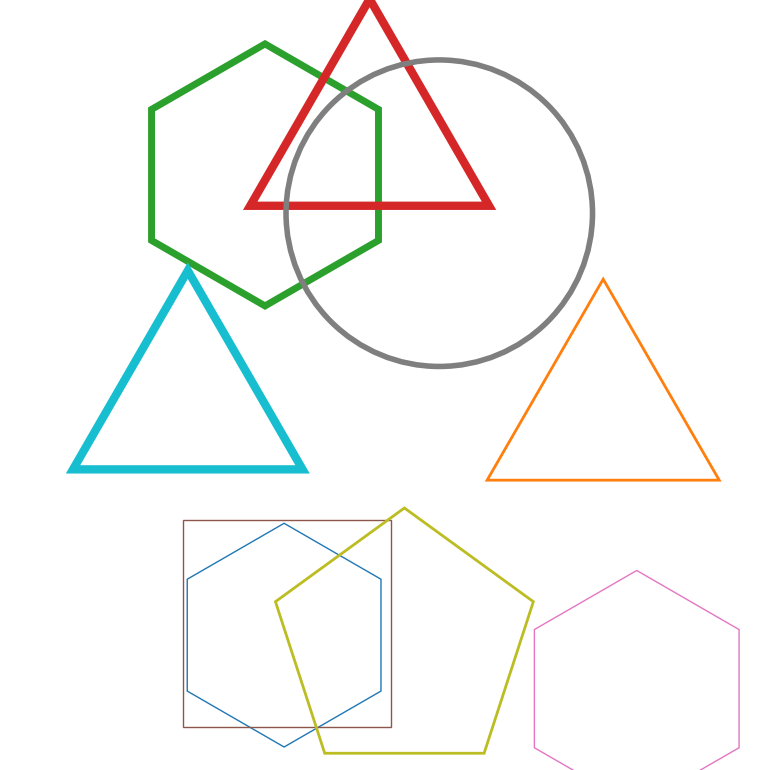[{"shape": "hexagon", "thickness": 0.5, "radius": 0.73, "center": [0.369, 0.175]}, {"shape": "triangle", "thickness": 1, "radius": 0.87, "center": [0.783, 0.463]}, {"shape": "hexagon", "thickness": 2.5, "radius": 0.85, "center": [0.344, 0.773]}, {"shape": "triangle", "thickness": 3, "radius": 0.9, "center": [0.48, 0.822]}, {"shape": "square", "thickness": 0.5, "radius": 0.67, "center": [0.373, 0.19]}, {"shape": "hexagon", "thickness": 0.5, "radius": 0.77, "center": [0.827, 0.106]}, {"shape": "circle", "thickness": 2, "radius": 1.0, "center": [0.57, 0.723]}, {"shape": "pentagon", "thickness": 1, "radius": 0.88, "center": [0.525, 0.164]}, {"shape": "triangle", "thickness": 3, "radius": 0.86, "center": [0.244, 0.476]}]